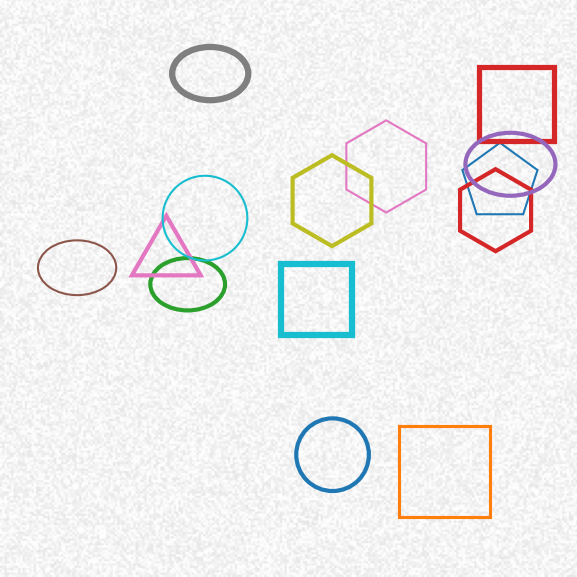[{"shape": "pentagon", "thickness": 1, "radius": 0.34, "center": [0.866, 0.683]}, {"shape": "circle", "thickness": 2, "radius": 0.31, "center": [0.576, 0.212]}, {"shape": "square", "thickness": 1.5, "radius": 0.4, "center": [0.77, 0.183]}, {"shape": "oval", "thickness": 2, "radius": 0.32, "center": [0.325, 0.507]}, {"shape": "square", "thickness": 2.5, "radius": 0.32, "center": [0.894, 0.819]}, {"shape": "hexagon", "thickness": 2, "radius": 0.36, "center": [0.858, 0.635]}, {"shape": "oval", "thickness": 2, "radius": 0.39, "center": [0.884, 0.715]}, {"shape": "oval", "thickness": 1, "radius": 0.34, "center": [0.134, 0.535]}, {"shape": "triangle", "thickness": 2, "radius": 0.34, "center": [0.288, 0.557]}, {"shape": "hexagon", "thickness": 1, "radius": 0.4, "center": [0.669, 0.711]}, {"shape": "oval", "thickness": 3, "radius": 0.33, "center": [0.364, 0.872]}, {"shape": "hexagon", "thickness": 2, "radius": 0.39, "center": [0.575, 0.652]}, {"shape": "square", "thickness": 3, "radius": 0.31, "center": [0.548, 0.481]}, {"shape": "circle", "thickness": 1, "radius": 0.37, "center": [0.355, 0.621]}]